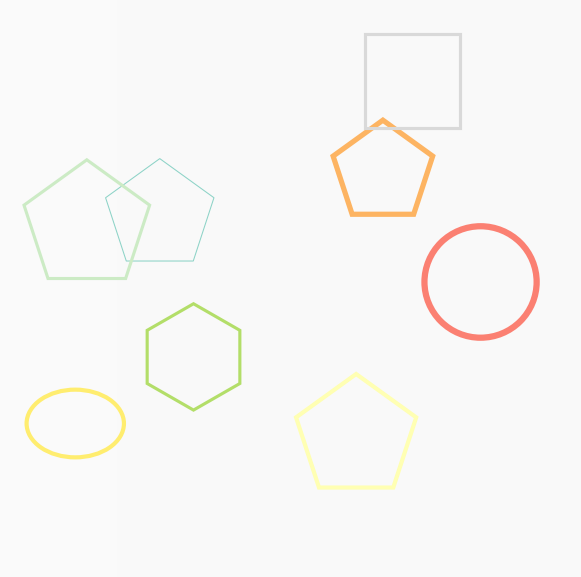[{"shape": "pentagon", "thickness": 0.5, "radius": 0.49, "center": [0.275, 0.626]}, {"shape": "pentagon", "thickness": 2, "radius": 0.54, "center": [0.613, 0.243]}, {"shape": "circle", "thickness": 3, "radius": 0.48, "center": [0.827, 0.511]}, {"shape": "pentagon", "thickness": 2.5, "radius": 0.45, "center": [0.659, 0.701]}, {"shape": "hexagon", "thickness": 1.5, "radius": 0.46, "center": [0.333, 0.381]}, {"shape": "square", "thickness": 1.5, "radius": 0.41, "center": [0.71, 0.859]}, {"shape": "pentagon", "thickness": 1.5, "radius": 0.57, "center": [0.149, 0.609]}, {"shape": "oval", "thickness": 2, "radius": 0.42, "center": [0.129, 0.266]}]